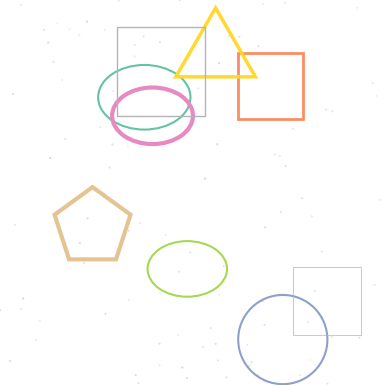[{"shape": "oval", "thickness": 1.5, "radius": 0.6, "center": [0.375, 0.747]}, {"shape": "square", "thickness": 2, "radius": 0.42, "center": [0.703, 0.777]}, {"shape": "circle", "thickness": 1.5, "radius": 0.58, "center": [0.735, 0.118]}, {"shape": "oval", "thickness": 3, "radius": 0.52, "center": [0.396, 0.699]}, {"shape": "oval", "thickness": 1.5, "radius": 0.52, "center": [0.486, 0.302]}, {"shape": "triangle", "thickness": 2.5, "radius": 0.6, "center": [0.56, 0.86]}, {"shape": "pentagon", "thickness": 3, "radius": 0.52, "center": [0.24, 0.41]}, {"shape": "square", "thickness": 0.5, "radius": 0.44, "center": [0.85, 0.218]}, {"shape": "square", "thickness": 1, "radius": 0.58, "center": [0.418, 0.815]}]